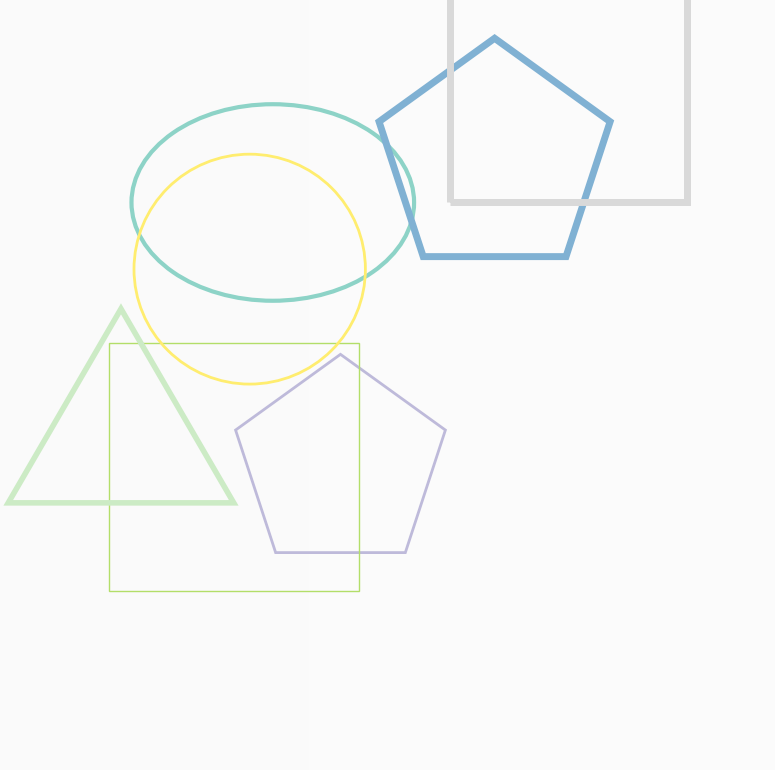[{"shape": "oval", "thickness": 1.5, "radius": 0.91, "center": [0.352, 0.737]}, {"shape": "pentagon", "thickness": 1, "radius": 0.71, "center": [0.439, 0.397]}, {"shape": "pentagon", "thickness": 2.5, "radius": 0.78, "center": [0.638, 0.794]}, {"shape": "square", "thickness": 0.5, "radius": 0.81, "center": [0.302, 0.393]}, {"shape": "square", "thickness": 2.5, "radius": 0.77, "center": [0.734, 0.891]}, {"shape": "triangle", "thickness": 2, "radius": 0.84, "center": [0.156, 0.431]}, {"shape": "circle", "thickness": 1, "radius": 0.75, "center": [0.322, 0.65]}]